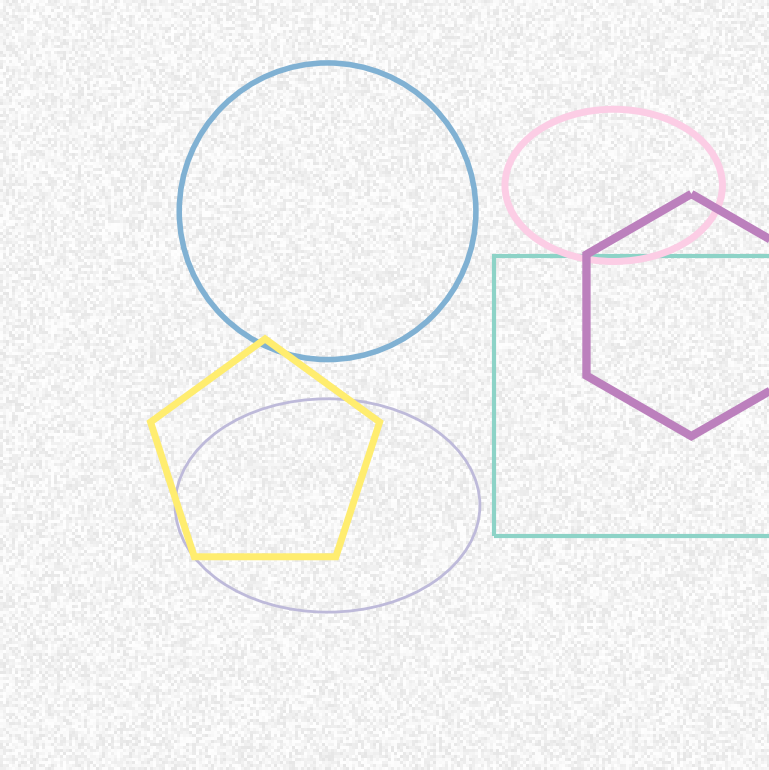[{"shape": "square", "thickness": 1.5, "radius": 0.91, "center": [0.823, 0.486]}, {"shape": "oval", "thickness": 1, "radius": 0.99, "center": [0.425, 0.344]}, {"shape": "circle", "thickness": 2, "radius": 0.96, "center": [0.425, 0.726]}, {"shape": "oval", "thickness": 2.5, "radius": 0.71, "center": [0.797, 0.759]}, {"shape": "hexagon", "thickness": 3, "radius": 0.79, "center": [0.898, 0.591]}, {"shape": "pentagon", "thickness": 2.5, "radius": 0.78, "center": [0.344, 0.403]}]